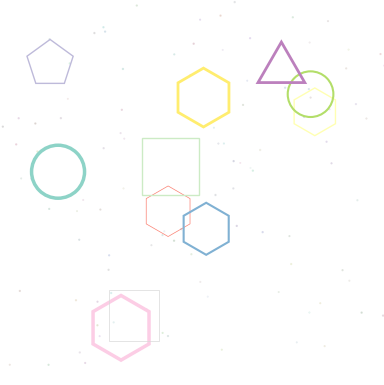[{"shape": "circle", "thickness": 2.5, "radius": 0.34, "center": [0.151, 0.554]}, {"shape": "hexagon", "thickness": 1, "radius": 0.31, "center": [0.818, 0.71]}, {"shape": "pentagon", "thickness": 1, "radius": 0.32, "center": [0.13, 0.834]}, {"shape": "hexagon", "thickness": 0.5, "radius": 0.33, "center": [0.437, 0.451]}, {"shape": "hexagon", "thickness": 1.5, "radius": 0.34, "center": [0.536, 0.406]}, {"shape": "circle", "thickness": 1.5, "radius": 0.3, "center": [0.807, 0.755]}, {"shape": "hexagon", "thickness": 2.5, "radius": 0.42, "center": [0.314, 0.149]}, {"shape": "square", "thickness": 0.5, "radius": 0.33, "center": [0.348, 0.18]}, {"shape": "triangle", "thickness": 2, "radius": 0.35, "center": [0.731, 0.821]}, {"shape": "square", "thickness": 1, "radius": 0.37, "center": [0.443, 0.568]}, {"shape": "hexagon", "thickness": 2, "radius": 0.38, "center": [0.529, 0.747]}]